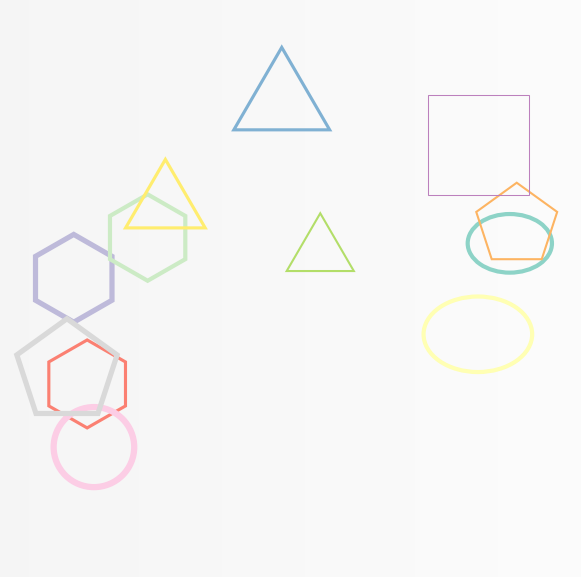[{"shape": "oval", "thickness": 2, "radius": 0.36, "center": [0.877, 0.578]}, {"shape": "oval", "thickness": 2, "radius": 0.47, "center": [0.822, 0.42]}, {"shape": "hexagon", "thickness": 2.5, "radius": 0.38, "center": [0.127, 0.517]}, {"shape": "hexagon", "thickness": 1.5, "radius": 0.38, "center": [0.15, 0.334]}, {"shape": "triangle", "thickness": 1.5, "radius": 0.48, "center": [0.485, 0.822]}, {"shape": "pentagon", "thickness": 1, "radius": 0.37, "center": [0.889, 0.61]}, {"shape": "triangle", "thickness": 1, "radius": 0.33, "center": [0.551, 0.563]}, {"shape": "circle", "thickness": 3, "radius": 0.35, "center": [0.162, 0.225]}, {"shape": "pentagon", "thickness": 2.5, "radius": 0.45, "center": [0.115, 0.357]}, {"shape": "square", "thickness": 0.5, "radius": 0.43, "center": [0.823, 0.749]}, {"shape": "hexagon", "thickness": 2, "radius": 0.37, "center": [0.254, 0.588]}, {"shape": "triangle", "thickness": 1.5, "radius": 0.4, "center": [0.285, 0.644]}]